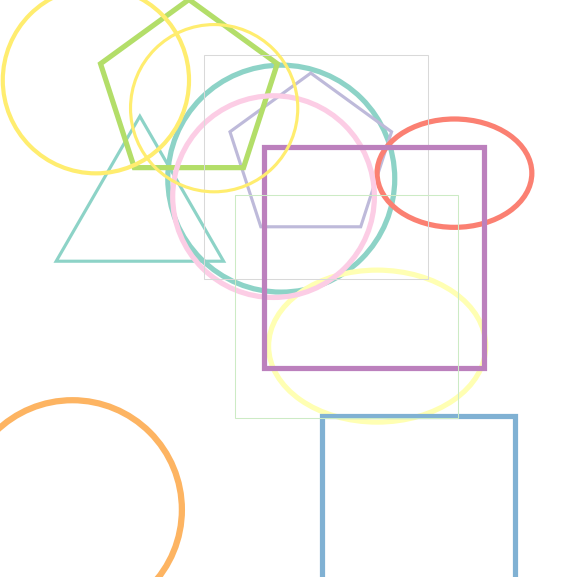[{"shape": "circle", "thickness": 2.5, "radius": 0.98, "center": [0.487, 0.69]}, {"shape": "triangle", "thickness": 1.5, "radius": 0.84, "center": [0.242, 0.63]}, {"shape": "oval", "thickness": 2.5, "radius": 0.94, "center": [0.653, 0.4]}, {"shape": "pentagon", "thickness": 1.5, "radius": 0.74, "center": [0.538, 0.725]}, {"shape": "oval", "thickness": 2.5, "radius": 0.67, "center": [0.787, 0.699]}, {"shape": "square", "thickness": 2.5, "radius": 0.84, "center": [0.724, 0.112]}, {"shape": "circle", "thickness": 3, "radius": 0.95, "center": [0.125, 0.117]}, {"shape": "pentagon", "thickness": 2.5, "radius": 0.8, "center": [0.327, 0.839]}, {"shape": "circle", "thickness": 2.5, "radius": 0.87, "center": [0.474, 0.659]}, {"shape": "square", "thickness": 0.5, "radius": 0.97, "center": [0.547, 0.71]}, {"shape": "square", "thickness": 2.5, "radius": 0.96, "center": [0.647, 0.554]}, {"shape": "square", "thickness": 0.5, "radius": 0.97, "center": [0.6, 0.468]}, {"shape": "circle", "thickness": 2, "radius": 0.81, "center": [0.166, 0.86]}, {"shape": "circle", "thickness": 1.5, "radius": 0.72, "center": [0.371, 0.812]}]